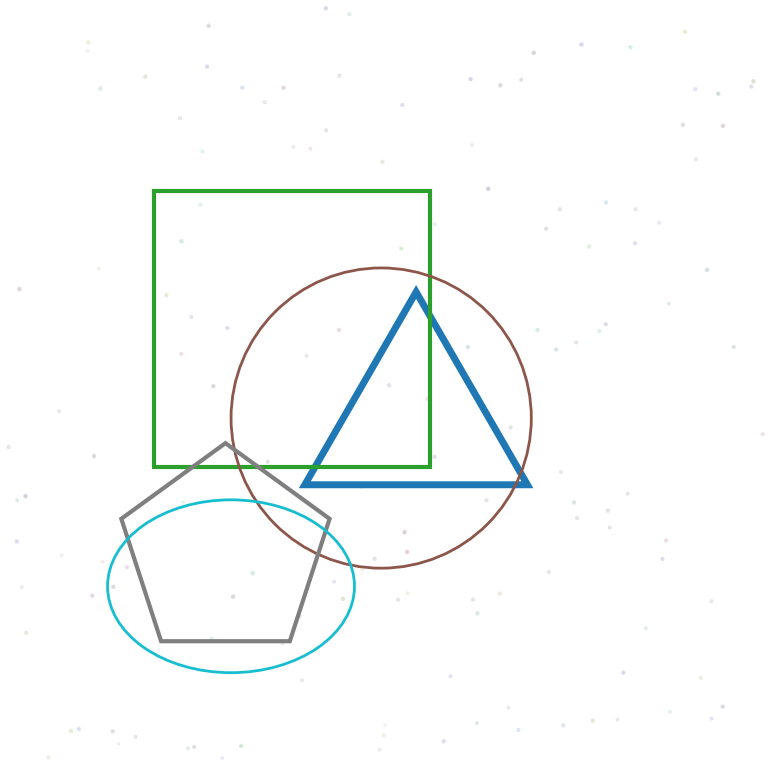[{"shape": "triangle", "thickness": 2.5, "radius": 0.83, "center": [0.54, 0.454]}, {"shape": "square", "thickness": 1.5, "radius": 0.9, "center": [0.38, 0.573]}, {"shape": "circle", "thickness": 1, "radius": 0.97, "center": [0.495, 0.457]}, {"shape": "pentagon", "thickness": 1.5, "radius": 0.71, "center": [0.293, 0.282]}, {"shape": "oval", "thickness": 1, "radius": 0.8, "center": [0.3, 0.239]}]